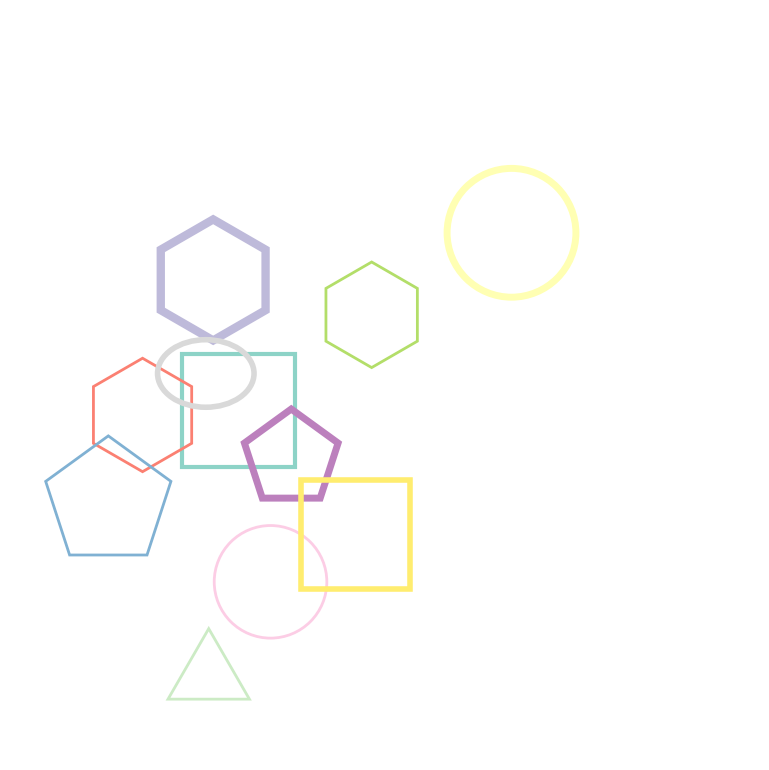[{"shape": "square", "thickness": 1.5, "radius": 0.37, "center": [0.31, 0.467]}, {"shape": "circle", "thickness": 2.5, "radius": 0.42, "center": [0.664, 0.698]}, {"shape": "hexagon", "thickness": 3, "radius": 0.39, "center": [0.277, 0.636]}, {"shape": "hexagon", "thickness": 1, "radius": 0.37, "center": [0.185, 0.461]}, {"shape": "pentagon", "thickness": 1, "radius": 0.43, "center": [0.141, 0.348]}, {"shape": "hexagon", "thickness": 1, "radius": 0.34, "center": [0.483, 0.591]}, {"shape": "circle", "thickness": 1, "radius": 0.37, "center": [0.351, 0.244]}, {"shape": "oval", "thickness": 2, "radius": 0.31, "center": [0.267, 0.515]}, {"shape": "pentagon", "thickness": 2.5, "radius": 0.32, "center": [0.378, 0.405]}, {"shape": "triangle", "thickness": 1, "radius": 0.31, "center": [0.271, 0.123]}, {"shape": "square", "thickness": 2, "radius": 0.35, "center": [0.462, 0.306]}]